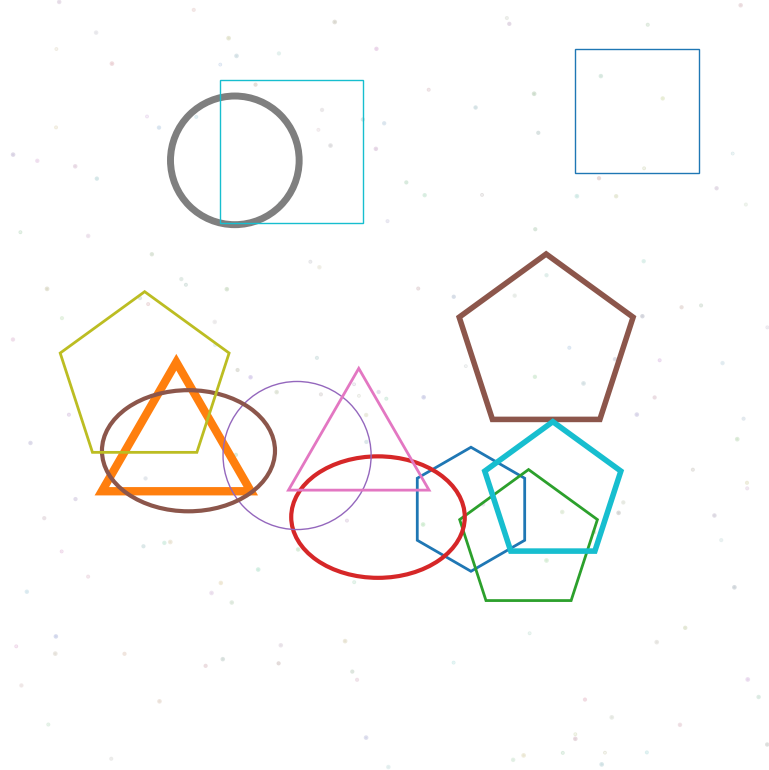[{"shape": "square", "thickness": 0.5, "radius": 0.4, "center": [0.828, 0.856]}, {"shape": "hexagon", "thickness": 1, "radius": 0.4, "center": [0.612, 0.339]}, {"shape": "triangle", "thickness": 3, "radius": 0.56, "center": [0.229, 0.418]}, {"shape": "pentagon", "thickness": 1, "radius": 0.47, "center": [0.686, 0.296]}, {"shape": "oval", "thickness": 1.5, "radius": 0.56, "center": [0.491, 0.328]}, {"shape": "circle", "thickness": 0.5, "radius": 0.48, "center": [0.386, 0.408]}, {"shape": "oval", "thickness": 1.5, "radius": 0.56, "center": [0.245, 0.415]}, {"shape": "pentagon", "thickness": 2, "radius": 0.59, "center": [0.709, 0.551]}, {"shape": "triangle", "thickness": 1, "radius": 0.53, "center": [0.466, 0.416]}, {"shape": "circle", "thickness": 2.5, "radius": 0.42, "center": [0.305, 0.792]}, {"shape": "pentagon", "thickness": 1, "radius": 0.58, "center": [0.188, 0.506]}, {"shape": "square", "thickness": 0.5, "radius": 0.47, "center": [0.378, 0.803]}, {"shape": "pentagon", "thickness": 2, "radius": 0.46, "center": [0.718, 0.359]}]